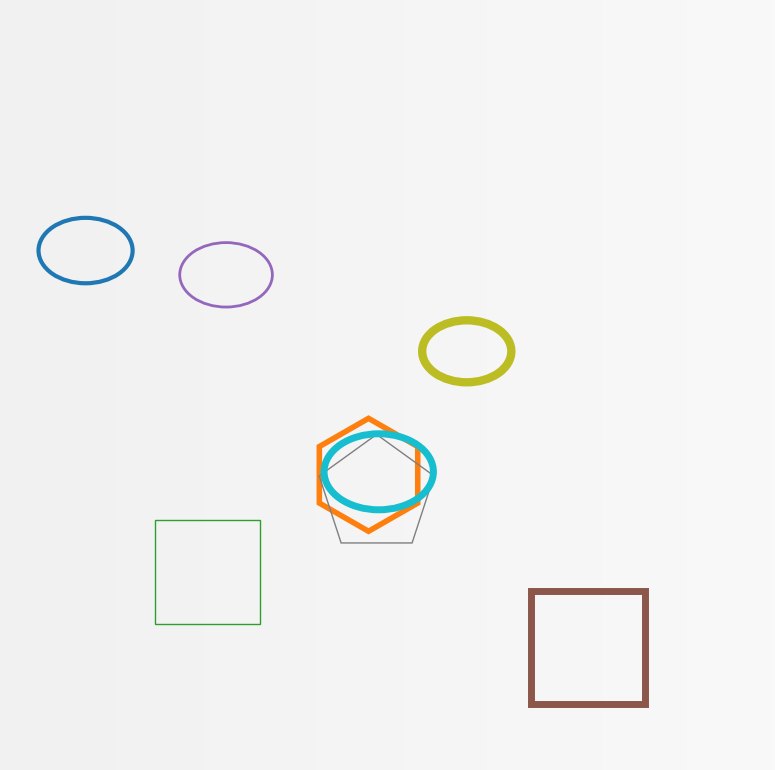[{"shape": "oval", "thickness": 1.5, "radius": 0.3, "center": [0.11, 0.675]}, {"shape": "hexagon", "thickness": 2, "radius": 0.37, "center": [0.476, 0.383]}, {"shape": "square", "thickness": 0.5, "radius": 0.34, "center": [0.267, 0.257]}, {"shape": "oval", "thickness": 1, "radius": 0.3, "center": [0.292, 0.643]}, {"shape": "square", "thickness": 2.5, "radius": 0.37, "center": [0.759, 0.159]}, {"shape": "pentagon", "thickness": 0.5, "radius": 0.39, "center": [0.486, 0.358]}, {"shape": "oval", "thickness": 3, "radius": 0.29, "center": [0.602, 0.544]}, {"shape": "oval", "thickness": 2.5, "radius": 0.35, "center": [0.489, 0.387]}]